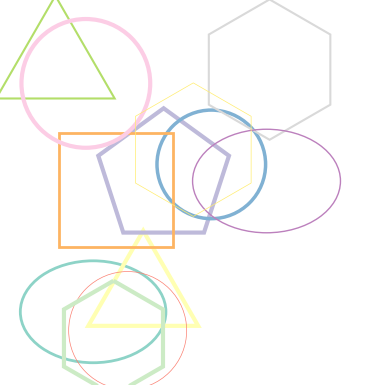[{"shape": "oval", "thickness": 2, "radius": 0.95, "center": [0.242, 0.19]}, {"shape": "triangle", "thickness": 3, "radius": 0.82, "center": [0.372, 0.236]}, {"shape": "pentagon", "thickness": 3, "radius": 0.89, "center": [0.425, 0.54]}, {"shape": "circle", "thickness": 0.5, "radius": 0.77, "center": [0.332, 0.142]}, {"shape": "circle", "thickness": 2.5, "radius": 0.71, "center": [0.549, 0.573]}, {"shape": "square", "thickness": 2, "radius": 0.74, "center": [0.301, 0.507]}, {"shape": "triangle", "thickness": 1.5, "radius": 0.89, "center": [0.144, 0.833]}, {"shape": "circle", "thickness": 3, "radius": 0.84, "center": [0.223, 0.783]}, {"shape": "hexagon", "thickness": 1.5, "radius": 0.91, "center": [0.7, 0.819]}, {"shape": "oval", "thickness": 1, "radius": 0.96, "center": [0.692, 0.53]}, {"shape": "hexagon", "thickness": 3, "radius": 0.74, "center": [0.295, 0.122]}, {"shape": "hexagon", "thickness": 0.5, "radius": 0.87, "center": [0.502, 0.611]}]